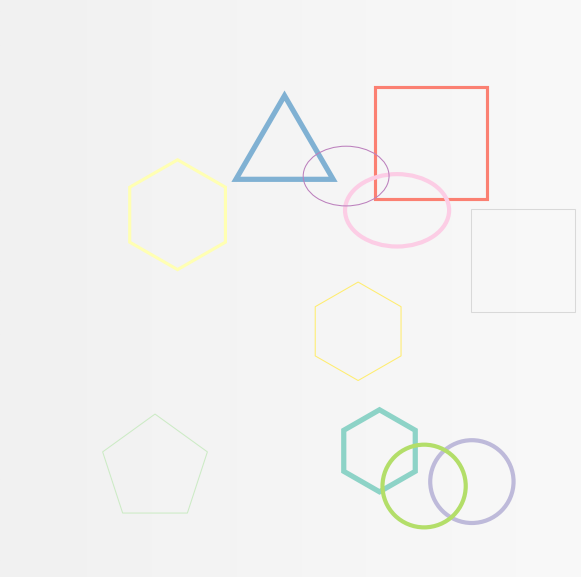[{"shape": "hexagon", "thickness": 2.5, "radius": 0.36, "center": [0.653, 0.219]}, {"shape": "hexagon", "thickness": 1.5, "radius": 0.48, "center": [0.306, 0.627]}, {"shape": "circle", "thickness": 2, "radius": 0.36, "center": [0.812, 0.165]}, {"shape": "square", "thickness": 1.5, "radius": 0.48, "center": [0.741, 0.752]}, {"shape": "triangle", "thickness": 2.5, "radius": 0.48, "center": [0.49, 0.737]}, {"shape": "circle", "thickness": 2, "radius": 0.36, "center": [0.73, 0.158]}, {"shape": "oval", "thickness": 2, "radius": 0.45, "center": [0.683, 0.635]}, {"shape": "square", "thickness": 0.5, "radius": 0.45, "center": [0.899, 0.548]}, {"shape": "oval", "thickness": 0.5, "radius": 0.37, "center": [0.595, 0.694]}, {"shape": "pentagon", "thickness": 0.5, "radius": 0.47, "center": [0.267, 0.187]}, {"shape": "hexagon", "thickness": 0.5, "radius": 0.43, "center": [0.616, 0.425]}]